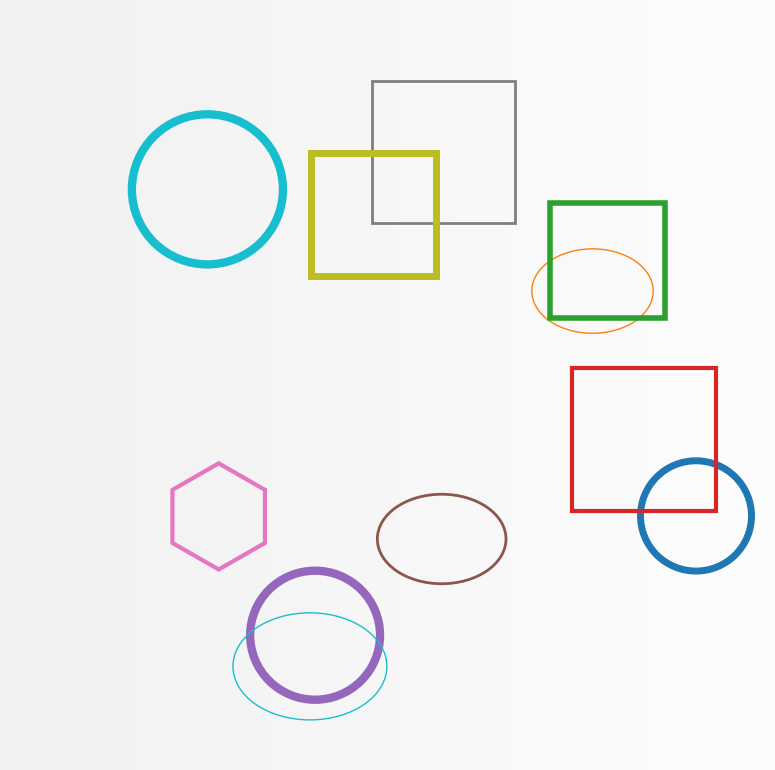[{"shape": "circle", "thickness": 2.5, "radius": 0.36, "center": [0.898, 0.33]}, {"shape": "oval", "thickness": 0.5, "radius": 0.39, "center": [0.765, 0.622]}, {"shape": "square", "thickness": 2, "radius": 0.37, "center": [0.784, 0.662]}, {"shape": "square", "thickness": 1.5, "radius": 0.46, "center": [0.831, 0.43]}, {"shape": "circle", "thickness": 3, "radius": 0.42, "center": [0.407, 0.175]}, {"shape": "oval", "thickness": 1, "radius": 0.42, "center": [0.57, 0.3]}, {"shape": "hexagon", "thickness": 1.5, "radius": 0.34, "center": [0.282, 0.329]}, {"shape": "square", "thickness": 1, "radius": 0.46, "center": [0.572, 0.802]}, {"shape": "square", "thickness": 2.5, "radius": 0.4, "center": [0.482, 0.721]}, {"shape": "circle", "thickness": 3, "radius": 0.49, "center": [0.268, 0.754]}, {"shape": "oval", "thickness": 0.5, "radius": 0.5, "center": [0.4, 0.135]}]